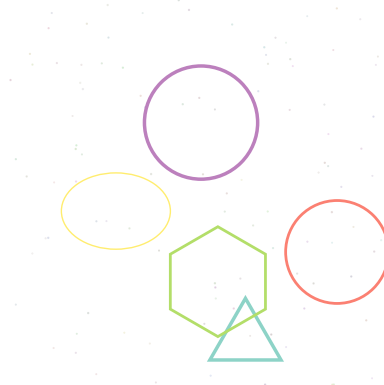[{"shape": "triangle", "thickness": 2.5, "radius": 0.53, "center": [0.638, 0.118]}, {"shape": "circle", "thickness": 2, "radius": 0.67, "center": [0.876, 0.346]}, {"shape": "hexagon", "thickness": 2, "radius": 0.71, "center": [0.566, 0.268]}, {"shape": "circle", "thickness": 2.5, "radius": 0.74, "center": [0.522, 0.682]}, {"shape": "oval", "thickness": 1, "radius": 0.71, "center": [0.301, 0.452]}]